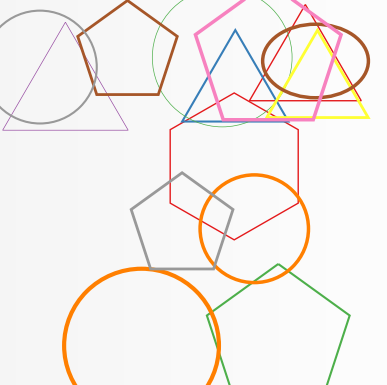[{"shape": "hexagon", "thickness": 1, "radius": 0.95, "center": [0.604, 0.568]}, {"shape": "triangle", "thickness": 1, "radius": 0.83, "center": [0.788, 0.822]}, {"shape": "triangle", "thickness": 1.5, "radius": 0.79, "center": [0.607, 0.764]}, {"shape": "circle", "thickness": 0.5, "radius": 0.9, "center": [0.573, 0.851]}, {"shape": "pentagon", "thickness": 1.5, "radius": 0.97, "center": [0.718, 0.121]}, {"shape": "triangle", "thickness": 0.5, "radius": 0.94, "center": [0.169, 0.755]}, {"shape": "circle", "thickness": 3, "radius": 1.0, "center": [0.365, 0.102]}, {"shape": "circle", "thickness": 2.5, "radius": 0.7, "center": [0.656, 0.406]}, {"shape": "triangle", "thickness": 2, "radius": 0.76, "center": [0.819, 0.77]}, {"shape": "oval", "thickness": 2.5, "radius": 0.68, "center": [0.814, 0.842]}, {"shape": "pentagon", "thickness": 2, "radius": 0.68, "center": [0.329, 0.864]}, {"shape": "pentagon", "thickness": 2.5, "radius": 0.99, "center": [0.692, 0.849]}, {"shape": "pentagon", "thickness": 2, "radius": 0.69, "center": [0.47, 0.413]}, {"shape": "circle", "thickness": 1.5, "radius": 0.73, "center": [0.103, 0.826]}]